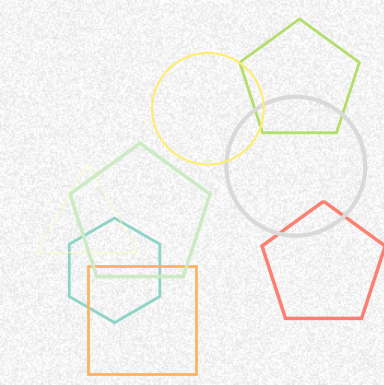[{"shape": "hexagon", "thickness": 2, "radius": 0.68, "center": [0.297, 0.298]}, {"shape": "triangle", "thickness": 0.5, "radius": 0.77, "center": [0.226, 0.421]}, {"shape": "pentagon", "thickness": 2.5, "radius": 0.84, "center": [0.84, 0.309]}, {"shape": "square", "thickness": 2, "radius": 0.7, "center": [0.37, 0.168]}, {"shape": "pentagon", "thickness": 2, "radius": 0.82, "center": [0.778, 0.787]}, {"shape": "circle", "thickness": 3, "radius": 0.9, "center": [0.768, 0.568]}, {"shape": "pentagon", "thickness": 2.5, "radius": 0.96, "center": [0.364, 0.437]}, {"shape": "circle", "thickness": 1.5, "radius": 0.72, "center": [0.54, 0.718]}]